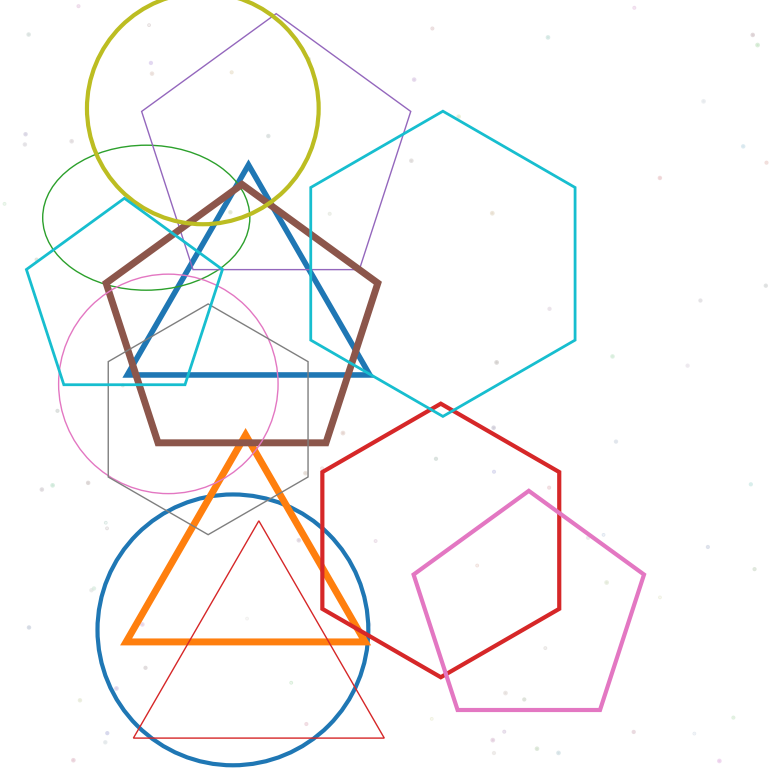[{"shape": "circle", "thickness": 1.5, "radius": 0.88, "center": [0.302, 0.182]}, {"shape": "triangle", "thickness": 2, "radius": 0.91, "center": [0.323, 0.604]}, {"shape": "triangle", "thickness": 2.5, "radius": 0.9, "center": [0.319, 0.256]}, {"shape": "oval", "thickness": 0.5, "radius": 0.67, "center": [0.19, 0.717]}, {"shape": "triangle", "thickness": 0.5, "radius": 0.94, "center": [0.336, 0.135]}, {"shape": "hexagon", "thickness": 1.5, "radius": 0.89, "center": [0.572, 0.298]}, {"shape": "pentagon", "thickness": 0.5, "radius": 0.92, "center": [0.359, 0.799]}, {"shape": "pentagon", "thickness": 2.5, "radius": 0.93, "center": [0.314, 0.575]}, {"shape": "circle", "thickness": 0.5, "radius": 0.71, "center": [0.219, 0.501]}, {"shape": "pentagon", "thickness": 1.5, "radius": 0.79, "center": [0.687, 0.205]}, {"shape": "hexagon", "thickness": 0.5, "radius": 0.75, "center": [0.27, 0.455]}, {"shape": "circle", "thickness": 1.5, "radius": 0.75, "center": [0.263, 0.859]}, {"shape": "hexagon", "thickness": 1, "radius": 0.99, "center": [0.575, 0.657]}, {"shape": "pentagon", "thickness": 1, "radius": 0.67, "center": [0.162, 0.609]}]